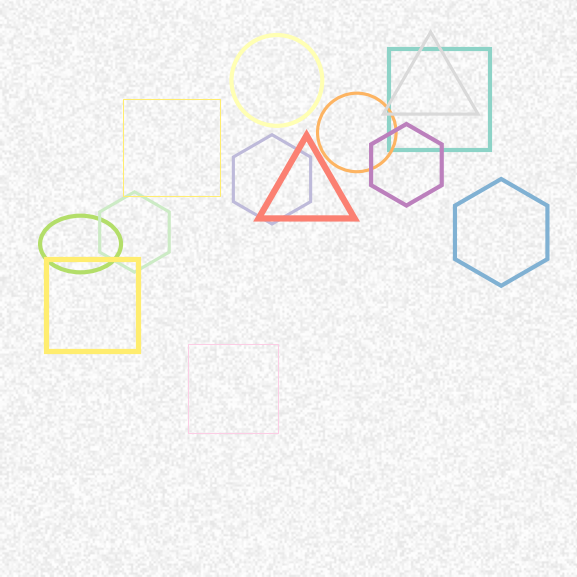[{"shape": "square", "thickness": 2, "radius": 0.44, "center": [0.761, 0.827]}, {"shape": "circle", "thickness": 2, "radius": 0.39, "center": [0.479, 0.86]}, {"shape": "hexagon", "thickness": 1.5, "radius": 0.39, "center": [0.471, 0.689]}, {"shape": "triangle", "thickness": 3, "radius": 0.48, "center": [0.531, 0.669]}, {"shape": "hexagon", "thickness": 2, "radius": 0.46, "center": [0.868, 0.597]}, {"shape": "circle", "thickness": 1.5, "radius": 0.34, "center": [0.618, 0.77]}, {"shape": "oval", "thickness": 2, "radius": 0.35, "center": [0.139, 0.577]}, {"shape": "square", "thickness": 0.5, "radius": 0.39, "center": [0.403, 0.326]}, {"shape": "triangle", "thickness": 1.5, "radius": 0.47, "center": [0.746, 0.849]}, {"shape": "hexagon", "thickness": 2, "radius": 0.35, "center": [0.704, 0.714]}, {"shape": "hexagon", "thickness": 1.5, "radius": 0.35, "center": [0.233, 0.597]}, {"shape": "square", "thickness": 2.5, "radius": 0.4, "center": [0.159, 0.471]}, {"shape": "square", "thickness": 0.5, "radius": 0.42, "center": [0.298, 0.744]}]